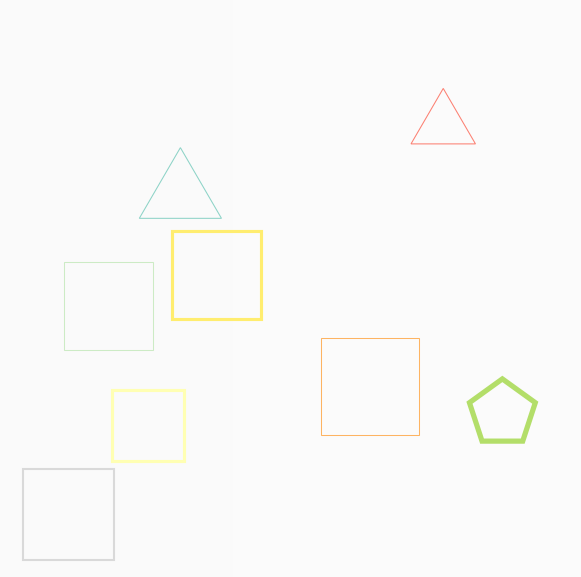[{"shape": "triangle", "thickness": 0.5, "radius": 0.41, "center": [0.31, 0.662]}, {"shape": "square", "thickness": 1.5, "radius": 0.31, "center": [0.255, 0.262]}, {"shape": "triangle", "thickness": 0.5, "radius": 0.32, "center": [0.763, 0.782]}, {"shape": "square", "thickness": 0.5, "radius": 0.42, "center": [0.636, 0.33]}, {"shape": "pentagon", "thickness": 2.5, "radius": 0.3, "center": [0.864, 0.283]}, {"shape": "square", "thickness": 1, "radius": 0.39, "center": [0.118, 0.109]}, {"shape": "square", "thickness": 0.5, "radius": 0.38, "center": [0.187, 0.469]}, {"shape": "square", "thickness": 1.5, "radius": 0.38, "center": [0.373, 0.522]}]